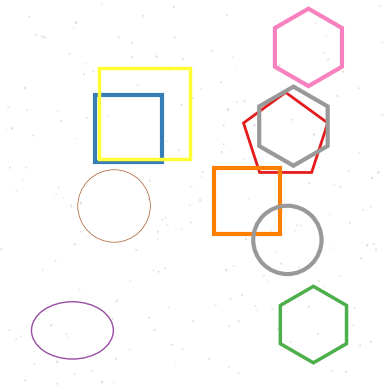[{"shape": "pentagon", "thickness": 2, "radius": 0.57, "center": [0.742, 0.645]}, {"shape": "square", "thickness": 3, "radius": 0.44, "center": [0.334, 0.666]}, {"shape": "hexagon", "thickness": 2.5, "radius": 0.5, "center": [0.814, 0.157]}, {"shape": "oval", "thickness": 1, "radius": 0.53, "center": [0.188, 0.142]}, {"shape": "square", "thickness": 3, "radius": 0.43, "center": [0.64, 0.478]}, {"shape": "square", "thickness": 2.5, "radius": 0.59, "center": [0.374, 0.706]}, {"shape": "circle", "thickness": 0.5, "radius": 0.47, "center": [0.296, 0.465]}, {"shape": "hexagon", "thickness": 3, "radius": 0.5, "center": [0.801, 0.877]}, {"shape": "hexagon", "thickness": 3, "radius": 0.51, "center": [0.762, 0.672]}, {"shape": "circle", "thickness": 3, "radius": 0.44, "center": [0.746, 0.377]}]